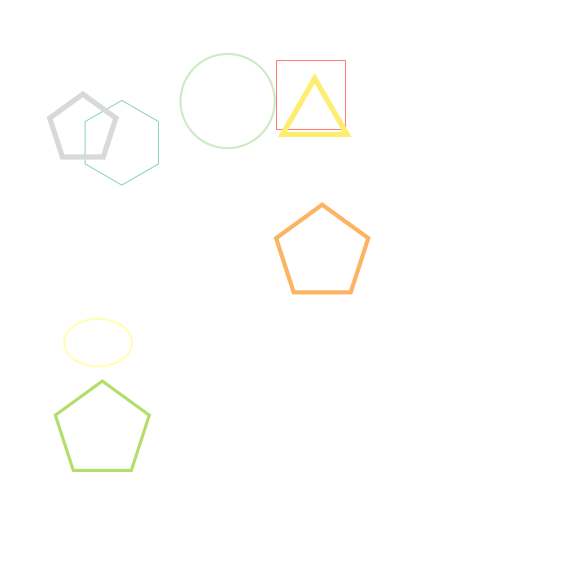[{"shape": "hexagon", "thickness": 0.5, "radius": 0.37, "center": [0.211, 0.752]}, {"shape": "oval", "thickness": 1, "radius": 0.29, "center": [0.17, 0.406]}, {"shape": "square", "thickness": 0.5, "radius": 0.3, "center": [0.538, 0.835]}, {"shape": "pentagon", "thickness": 2, "radius": 0.42, "center": [0.558, 0.561]}, {"shape": "pentagon", "thickness": 1.5, "radius": 0.43, "center": [0.177, 0.254]}, {"shape": "pentagon", "thickness": 2.5, "radius": 0.3, "center": [0.143, 0.776]}, {"shape": "circle", "thickness": 1, "radius": 0.41, "center": [0.394, 0.824]}, {"shape": "triangle", "thickness": 2.5, "radius": 0.32, "center": [0.545, 0.799]}]